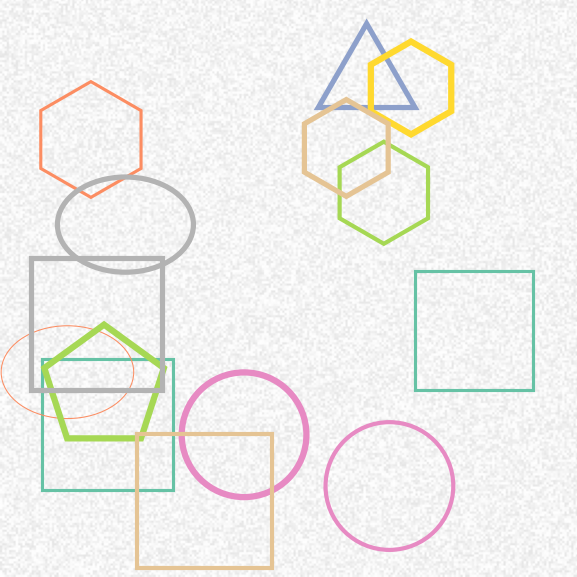[{"shape": "square", "thickness": 1.5, "radius": 0.57, "center": [0.186, 0.263]}, {"shape": "square", "thickness": 1.5, "radius": 0.51, "center": [0.82, 0.427]}, {"shape": "oval", "thickness": 0.5, "radius": 0.57, "center": [0.117, 0.355]}, {"shape": "hexagon", "thickness": 1.5, "radius": 0.5, "center": [0.157, 0.758]}, {"shape": "triangle", "thickness": 2.5, "radius": 0.48, "center": [0.635, 0.861]}, {"shape": "circle", "thickness": 3, "radius": 0.54, "center": [0.423, 0.246]}, {"shape": "circle", "thickness": 2, "radius": 0.55, "center": [0.674, 0.158]}, {"shape": "pentagon", "thickness": 3, "radius": 0.54, "center": [0.18, 0.328]}, {"shape": "hexagon", "thickness": 2, "radius": 0.44, "center": [0.665, 0.665]}, {"shape": "hexagon", "thickness": 3, "radius": 0.4, "center": [0.712, 0.847]}, {"shape": "hexagon", "thickness": 2.5, "radius": 0.42, "center": [0.6, 0.743]}, {"shape": "square", "thickness": 2, "radius": 0.58, "center": [0.354, 0.131]}, {"shape": "oval", "thickness": 2.5, "radius": 0.59, "center": [0.217, 0.61]}, {"shape": "square", "thickness": 2.5, "radius": 0.57, "center": [0.167, 0.438]}]